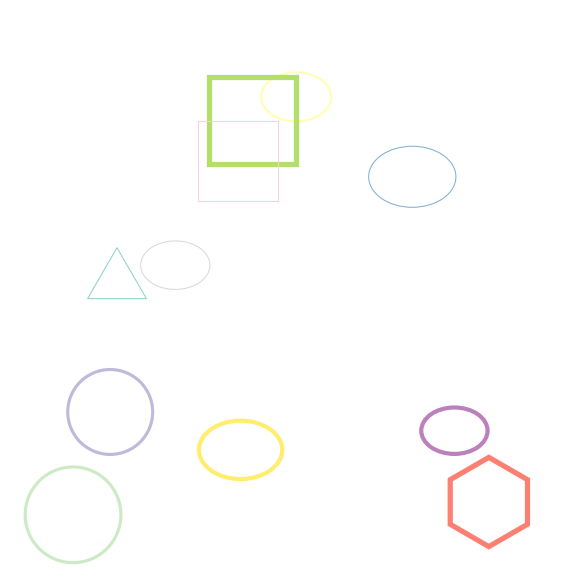[{"shape": "triangle", "thickness": 0.5, "radius": 0.29, "center": [0.203, 0.511]}, {"shape": "oval", "thickness": 1, "radius": 0.3, "center": [0.513, 0.831]}, {"shape": "circle", "thickness": 1.5, "radius": 0.37, "center": [0.191, 0.286]}, {"shape": "hexagon", "thickness": 2.5, "radius": 0.39, "center": [0.847, 0.13]}, {"shape": "oval", "thickness": 0.5, "radius": 0.38, "center": [0.714, 0.693]}, {"shape": "square", "thickness": 2.5, "radius": 0.38, "center": [0.437, 0.791]}, {"shape": "square", "thickness": 0.5, "radius": 0.35, "center": [0.412, 0.72]}, {"shape": "oval", "thickness": 0.5, "radius": 0.3, "center": [0.304, 0.54]}, {"shape": "oval", "thickness": 2, "radius": 0.29, "center": [0.787, 0.253]}, {"shape": "circle", "thickness": 1.5, "radius": 0.41, "center": [0.126, 0.108]}, {"shape": "oval", "thickness": 2, "radius": 0.36, "center": [0.417, 0.22]}]